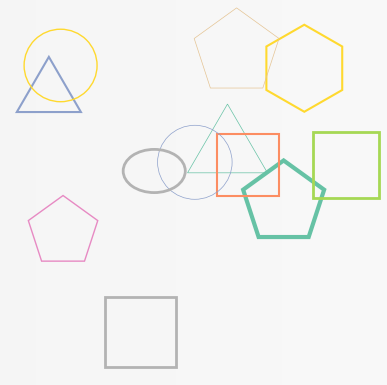[{"shape": "pentagon", "thickness": 3, "radius": 0.55, "center": [0.732, 0.473]}, {"shape": "triangle", "thickness": 0.5, "radius": 0.6, "center": [0.587, 0.611]}, {"shape": "square", "thickness": 1.5, "radius": 0.4, "center": [0.639, 0.572]}, {"shape": "circle", "thickness": 0.5, "radius": 0.48, "center": [0.503, 0.578]}, {"shape": "triangle", "thickness": 1.5, "radius": 0.48, "center": [0.126, 0.757]}, {"shape": "pentagon", "thickness": 1, "radius": 0.47, "center": [0.163, 0.398]}, {"shape": "square", "thickness": 2, "radius": 0.43, "center": [0.892, 0.571]}, {"shape": "hexagon", "thickness": 1.5, "radius": 0.57, "center": [0.785, 0.823]}, {"shape": "circle", "thickness": 1, "radius": 0.47, "center": [0.156, 0.83]}, {"shape": "pentagon", "thickness": 0.5, "radius": 0.58, "center": [0.611, 0.864]}, {"shape": "square", "thickness": 2, "radius": 0.46, "center": [0.362, 0.138]}, {"shape": "oval", "thickness": 2, "radius": 0.4, "center": [0.398, 0.556]}]